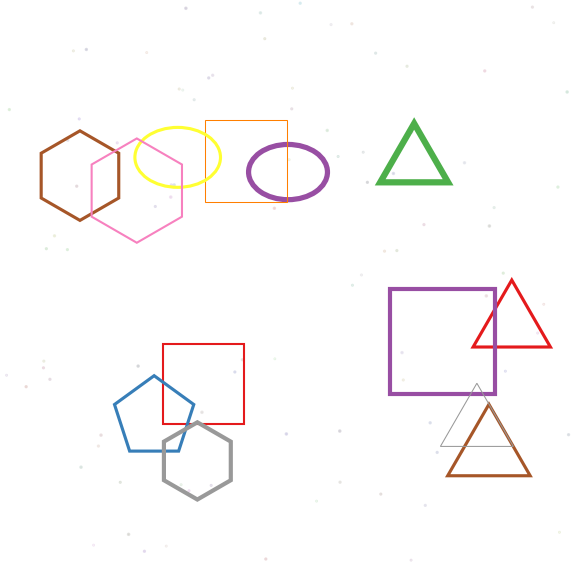[{"shape": "square", "thickness": 1, "radius": 0.35, "center": [0.352, 0.334]}, {"shape": "triangle", "thickness": 1.5, "radius": 0.39, "center": [0.886, 0.437]}, {"shape": "pentagon", "thickness": 1.5, "radius": 0.36, "center": [0.267, 0.276]}, {"shape": "triangle", "thickness": 3, "radius": 0.34, "center": [0.717, 0.717]}, {"shape": "oval", "thickness": 2.5, "radius": 0.34, "center": [0.499, 0.701]}, {"shape": "square", "thickness": 2, "radius": 0.46, "center": [0.766, 0.408]}, {"shape": "square", "thickness": 0.5, "radius": 0.35, "center": [0.426, 0.721]}, {"shape": "oval", "thickness": 1.5, "radius": 0.37, "center": [0.308, 0.727]}, {"shape": "hexagon", "thickness": 1.5, "radius": 0.39, "center": [0.138, 0.695]}, {"shape": "triangle", "thickness": 1.5, "radius": 0.41, "center": [0.847, 0.217]}, {"shape": "hexagon", "thickness": 1, "radius": 0.45, "center": [0.237, 0.669]}, {"shape": "hexagon", "thickness": 2, "radius": 0.33, "center": [0.342, 0.201]}, {"shape": "triangle", "thickness": 0.5, "radius": 0.36, "center": [0.826, 0.263]}]